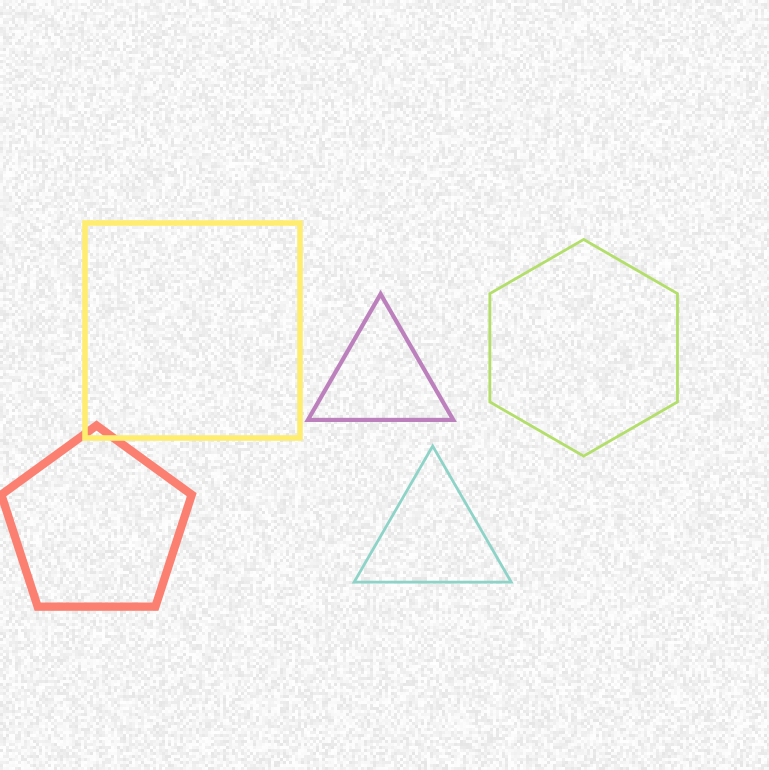[{"shape": "triangle", "thickness": 1, "radius": 0.59, "center": [0.562, 0.303]}, {"shape": "pentagon", "thickness": 3, "radius": 0.65, "center": [0.125, 0.317]}, {"shape": "hexagon", "thickness": 1, "radius": 0.7, "center": [0.758, 0.548]}, {"shape": "triangle", "thickness": 1.5, "radius": 0.54, "center": [0.494, 0.509]}, {"shape": "square", "thickness": 2, "radius": 0.7, "center": [0.25, 0.571]}]